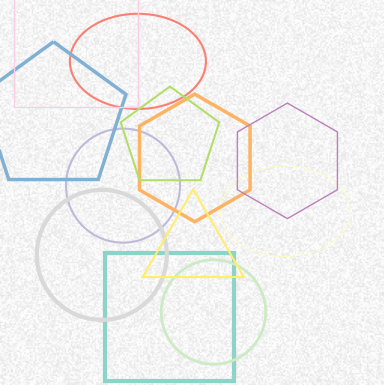[{"shape": "square", "thickness": 3, "radius": 0.84, "center": [0.44, 0.176]}, {"shape": "oval", "thickness": 0.5, "radius": 0.84, "center": [0.741, 0.451]}, {"shape": "circle", "thickness": 1.5, "radius": 0.74, "center": [0.32, 0.518]}, {"shape": "oval", "thickness": 1.5, "radius": 0.88, "center": [0.358, 0.841]}, {"shape": "pentagon", "thickness": 2.5, "radius": 0.99, "center": [0.139, 0.694]}, {"shape": "hexagon", "thickness": 2.5, "radius": 0.83, "center": [0.506, 0.59]}, {"shape": "pentagon", "thickness": 1.5, "radius": 0.67, "center": [0.441, 0.641]}, {"shape": "square", "thickness": 1, "radius": 0.8, "center": [0.198, 0.882]}, {"shape": "circle", "thickness": 3, "radius": 0.84, "center": [0.264, 0.338]}, {"shape": "hexagon", "thickness": 1, "radius": 0.75, "center": [0.746, 0.582]}, {"shape": "circle", "thickness": 2, "radius": 0.68, "center": [0.555, 0.19]}, {"shape": "triangle", "thickness": 1.5, "radius": 0.76, "center": [0.502, 0.356]}]